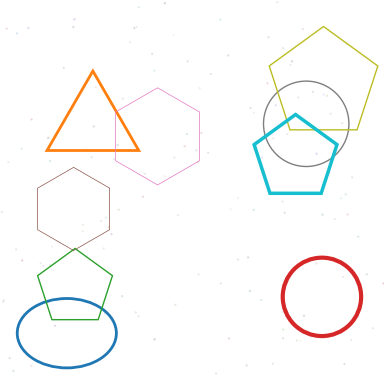[{"shape": "oval", "thickness": 2, "radius": 0.64, "center": [0.174, 0.135]}, {"shape": "triangle", "thickness": 2, "radius": 0.69, "center": [0.241, 0.678]}, {"shape": "pentagon", "thickness": 1, "radius": 0.51, "center": [0.195, 0.252]}, {"shape": "circle", "thickness": 3, "radius": 0.51, "center": [0.836, 0.229]}, {"shape": "hexagon", "thickness": 0.5, "radius": 0.54, "center": [0.191, 0.457]}, {"shape": "hexagon", "thickness": 0.5, "radius": 0.63, "center": [0.409, 0.646]}, {"shape": "circle", "thickness": 1, "radius": 0.55, "center": [0.795, 0.678]}, {"shape": "pentagon", "thickness": 1, "radius": 0.74, "center": [0.84, 0.783]}, {"shape": "pentagon", "thickness": 2.5, "radius": 0.57, "center": [0.768, 0.589]}]